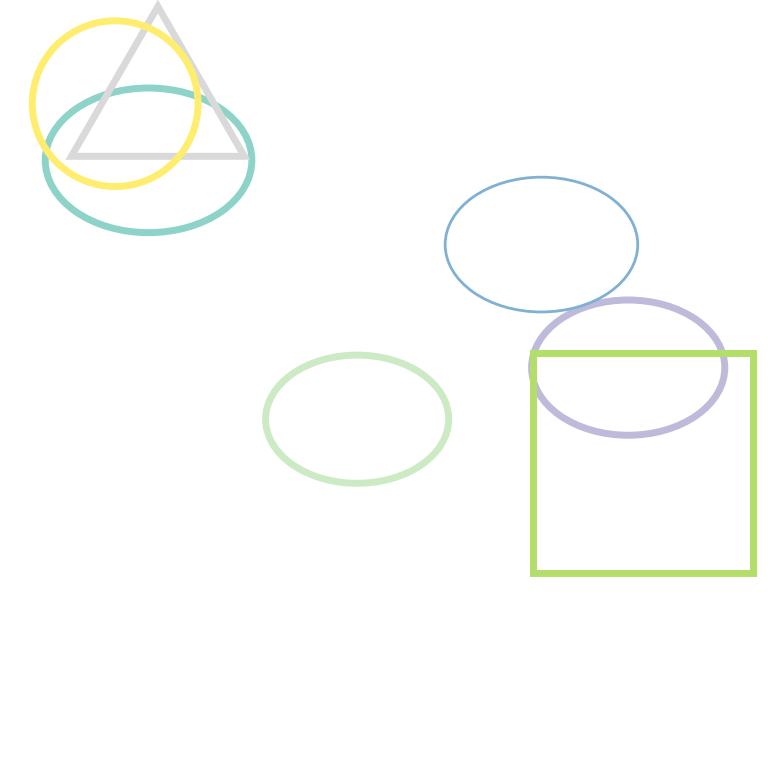[{"shape": "oval", "thickness": 2.5, "radius": 0.67, "center": [0.193, 0.792]}, {"shape": "oval", "thickness": 2.5, "radius": 0.63, "center": [0.816, 0.523]}, {"shape": "oval", "thickness": 1, "radius": 0.63, "center": [0.703, 0.682]}, {"shape": "square", "thickness": 2.5, "radius": 0.71, "center": [0.835, 0.399]}, {"shape": "triangle", "thickness": 2.5, "radius": 0.65, "center": [0.205, 0.862]}, {"shape": "oval", "thickness": 2.5, "radius": 0.59, "center": [0.464, 0.456]}, {"shape": "circle", "thickness": 2.5, "radius": 0.54, "center": [0.15, 0.865]}]